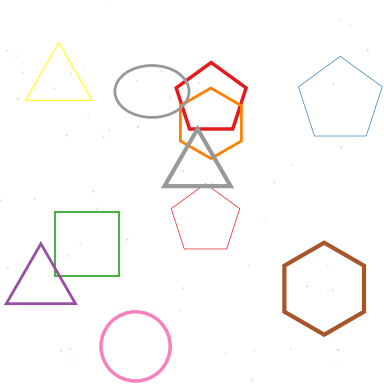[{"shape": "pentagon", "thickness": 2.5, "radius": 0.48, "center": [0.548, 0.742]}, {"shape": "pentagon", "thickness": 0.5, "radius": 0.47, "center": [0.534, 0.429]}, {"shape": "pentagon", "thickness": 0.5, "radius": 0.57, "center": [0.884, 0.739]}, {"shape": "square", "thickness": 1.5, "radius": 0.41, "center": [0.226, 0.366]}, {"shape": "triangle", "thickness": 2, "radius": 0.52, "center": [0.106, 0.263]}, {"shape": "hexagon", "thickness": 2, "radius": 0.46, "center": [0.548, 0.68]}, {"shape": "triangle", "thickness": 1, "radius": 0.5, "center": [0.153, 0.789]}, {"shape": "hexagon", "thickness": 3, "radius": 0.6, "center": [0.842, 0.25]}, {"shape": "circle", "thickness": 2.5, "radius": 0.45, "center": [0.352, 0.1]}, {"shape": "oval", "thickness": 2, "radius": 0.48, "center": [0.395, 0.762]}, {"shape": "triangle", "thickness": 3, "radius": 0.5, "center": [0.513, 0.566]}]